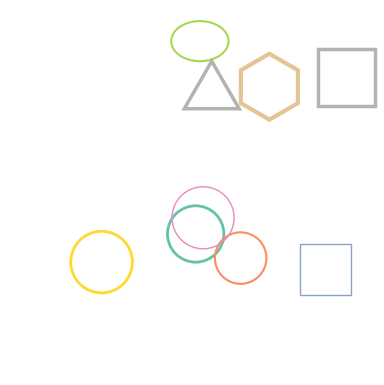[{"shape": "circle", "thickness": 2, "radius": 0.37, "center": [0.508, 0.392]}, {"shape": "circle", "thickness": 1.5, "radius": 0.33, "center": [0.625, 0.33]}, {"shape": "square", "thickness": 1, "radius": 0.33, "center": [0.846, 0.3]}, {"shape": "circle", "thickness": 1, "radius": 0.4, "center": [0.527, 0.434]}, {"shape": "oval", "thickness": 1.5, "radius": 0.37, "center": [0.519, 0.893]}, {"shape": "circle", "thickness": 2, "radius": 0.4, "center": [0.264, 0.319]}, {"shape": "hexagon", "thickness": 3, "radius": 0.43, "center": [0.7, 0.775]}, {"shape": "square", "thickness": 2.5, "radius": 0.37, "center": [0.9, 0.799]}, {"shape": "triangle", "thickness": 2.5, "radius": 0.41, "center": [0.55, 0.759]}]